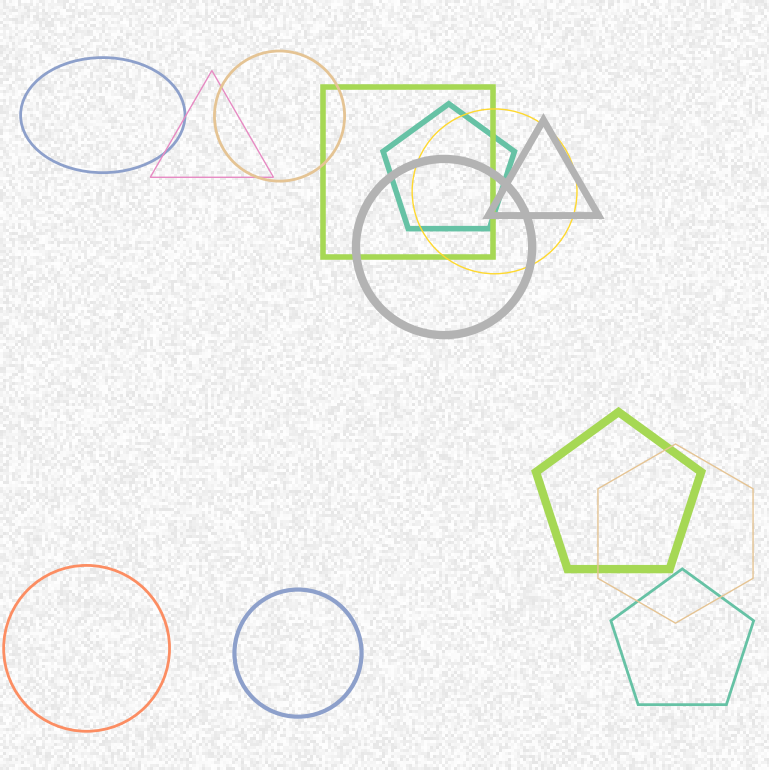[{"shape": "pentagon", "thickness": 1, "radius": 0.49, "center": [0.886, 0.164]}, {"shape": "pentagon", "thickness": 2, "radius": 0.45, "center": [0.583, 0.776]}, {"shape": "circle", "thickness": 1, "radius": 0.54, "center": [0.112, 0.158]}, {"shape": "circle", "thickness": 1.5, "radius": 0.41, "center": [0.387, 0.152]}, {"shape": "oval", "thickness": 1, "radius": 0.53, "center": [0.134, 0.85]}, {"shape": "triangle", "thickness": 0.5, "radius": 0.46, "center": [0.275, 0.816]}, {"shape": "pentagon", "thickness": 3, "radius": 0.56, "center": [0.803, 0.352]}, {"shape": "square", "thickness": 2, "radius": 0.55, "center": [0.53, 0.777]}, {"shape": "circle", "thickness": 0.5, "radius": 0.54, "center": [0.642, 0.751]}, {"shape": "circle", "thickness": 1, "radius": 0.42, "center": [0.363, 0.849]}, {"shape": "hexagon", "thickness": 0.5, "radius": 0.58, "center": [0.877, 0.307]}, {"shape": "triangle", "thickness": 2.5, "radius": 0.41, "center": [0.706, 0.761]}, {"shape": "circle", "thickness": 3, "radius": 0.57, "center": [0.577, 0.679]}]